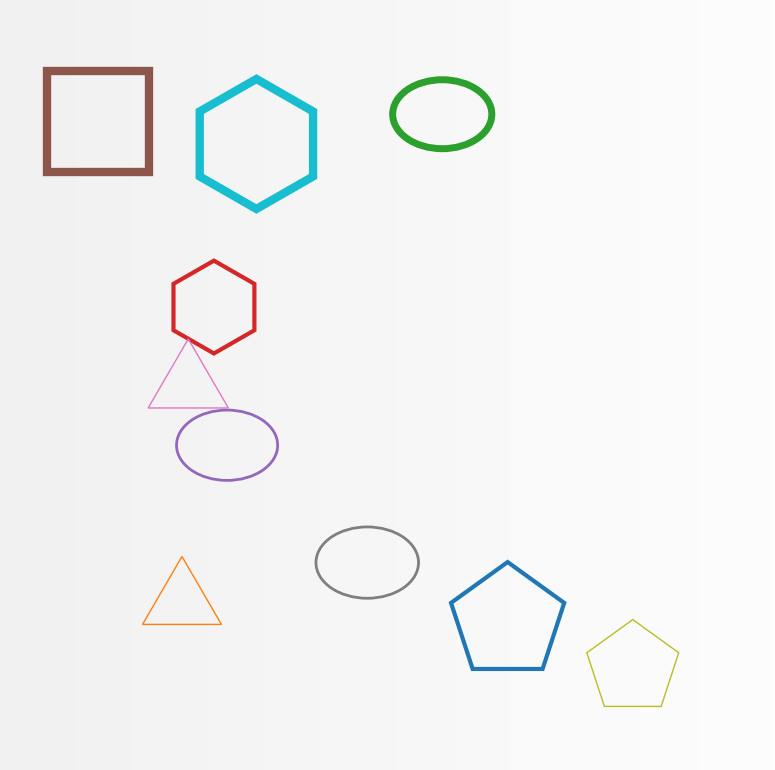[{"shape": "pentagon", "thickness": 1.5, "radius": 0.38, "center": [0.655, 0.193]}, {"shape": "triangle", "thickness": 0.5, "radius": 0.29, "center": [0.235, 0.218]}, {"shape": "oval", "thickness": 2.5, "radius": 0.32, "center": [0.571, 0.852]}, {"shape": "hexagon", "thickness": 1.5, "radius": 0.3, "center": [0.276, 0.601]}, {"shape": "oval", "thickness": 1, "radius": 0.33, "center": [0.293, 0.422]}, {"shape": "square", "thickness": 3, "radius": 0.33, "center": [0.127, 0.842]}, {"shape": "triangle", "thickness": 0.5, "radius": 0.3, "center": [0.243, 0.5]}, {"shape": "oval", "thickness": 1, "radius": 0.33, "center": [0.474, 0.269]}, {"shape": "pentagon", "thickness": 0.5, "radius": 0.31, "center": [0.816, 0.133]}, {"shape": "hexagon", "thickness": 3, "radius": 0.42, "center": [0.331, 0.813]}]